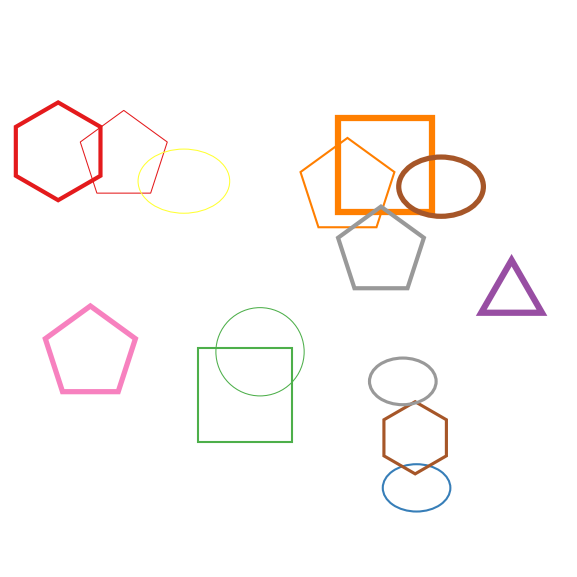[{"shape": "hexagon", "thickness": 2, "radius": 0.42, "center": [0.101, 0.737]}, {"shape": "pentagon", "thickness": 0.5, "radius": 0.4, "center": [0.214, 0.729]}, {"shape": "oval", "thickness": 1, "radius": 0.29, "center": [0.721, 0.154]}, {"shape": "circle", "thickness": 0.5, "radius": 0.38, "center": [0.45, 0.39]}, {"shape": "square", "thickness": 1, "radius": 0.41, "center": [0.424, 0.315]}, {"shape": "triangle", "thickness": 3, "radius": 0.3, "center": [0.886, 0.488]}, {"shape": "pentagon", "thickness": 1, "radius": 0.43, "center": [0.602, 0.675]}, {"shape": "square", "thickness": 3, "radius": 0.41, "center": [0.667, 0.714]}, {"shape": "oval", "thickness": 0.5, "radius": 0.4, "center": [0.318, 0.685]}, {"shape": "hexagon", "thickness": 1.5, "radius": 0.31, "center": [0.719, 0.241]}, {"shape": "oval", "thickness": 2.5, "radius": 0.37, "center": [0.764, 0.676]}, {"shape": "pentagon", "thickness": 2.5, "radius": 0.41, "center": [0.156, 0.387]}, {"shape": "oval", "thickness": 1.5, "radius": 0.29, "center": [0.697, 0.339]}, {"shape": "pentagon", "thickness": 2, "radius": 0.39, "center": [0.66, 0.563]}]